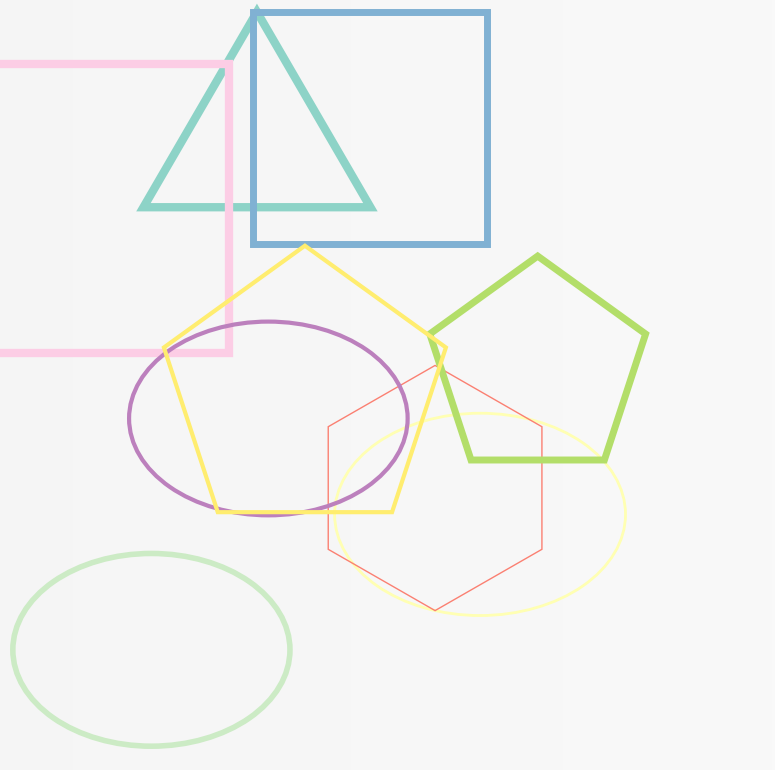[{"shape": "triangle", "thickness": 3, "radius": 0.85, "center": [0.332, 0.815]}, {"shape": "oval", "thickness": 1, "radius": 0.94, "center": [0.619, 0.332]}, {"shape": "hexagon", "thickness": 0.5, "radius": 0.8, "center": [0.561, 0.366]}, {"shape": "square", "thickness": 2.5, "radius": 0.75, "center": [0.477, 0.834]}, {"shape": "pentagon", "thickness": 2.5, "radius": 0.73, "center": [0.694, 0.521]}, {"shape": "square", "thickness": 3, "radius": 0.94, "center": [0.108, 0.729]}, {"shape": "oval", "thickness": 1.5, "radius": 0.9, "center": [0.346, 0.457]}, {"shape": "oval", "thickness": 2, "radius": 0.89, "center": [0.195, 0.156]}, {"shape": "pentagon", "thickness": 1.5, "radius": 0.96, "center": [0.393, 0.49]}]